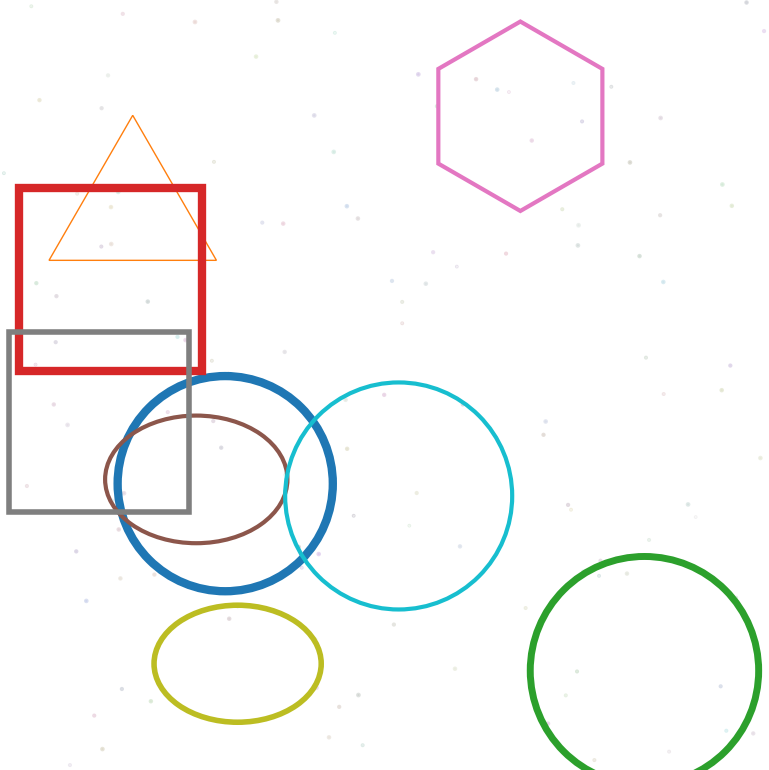[{"shape": "circle", "thickness": 3, "radius": 0.7, "center": [0.293, 0.372]}, {"shape": "triangle", "thickness": 0.5, "radius": 0.63, "center": [0.172, 0.725]}, {"shape": "circle", "thickness": 2.5, "radius": 0.74, "center": [0.837, 0.129]}, {"shape": "square", "thickness": 3, "radius": 0.6, "center": [0.143, 0.637]}, {"shape": "oval", "thickness": 1.5, "radius": 0.59, "center": [0.255, 0.377]}, {"shape": "hexagon", "thickness": 1.5, "radius": 0.62, "center": [0.676, 0.849]}, {"shape": "square", "thickness": 2, "radius": 0.59, "center": [0.129, 0.452]}, {"shape": "oval", "thickness": 2, "radius": 0.54, "center": [0.309, 0.138]}, {"shape": "circle", "thickness": 1.5, "radius": 0.74, "center": [0.518, 0.356]}]